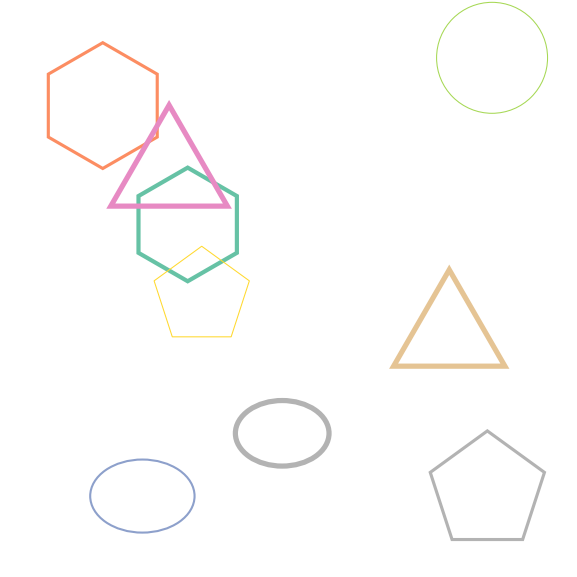[{"shape": "hexagon", "thickness": 2, "radius": 0.49, "center": [0.325, 0.61]}, {"shape": "hexagon", "thickness": 1.5, "radius": 0.54, "center": [0.178, 0.816]}, {"shape": "oval", "thickness": 1, "radius": 0.45, "center": [0.247, 0.14]}, {"shape": "triangle", "thickness": 2.5, "radius": 0.58, "center": [0.293, 0.7]}, {"shape": "circle", "thickness": 0.5, "radius": 0.48, "center": [0.852, 0.899]}, {"shape": "pentagon", "thickness": 0.5, "radius": 0.43, "center": [0.349, 0.486]}, {"shape": "triangle", "thickness": 2.5, "radius": 0.56, "center": [0.778, 0.421]}, {"shape": "pentagon", "thickness": 1.5, "radius": 0.52, "center": [0.844, 0.149]}, {"shape": "oval", "thickness": 2.5, "radius": 0.41, "center": [0.489, 0.249]}]